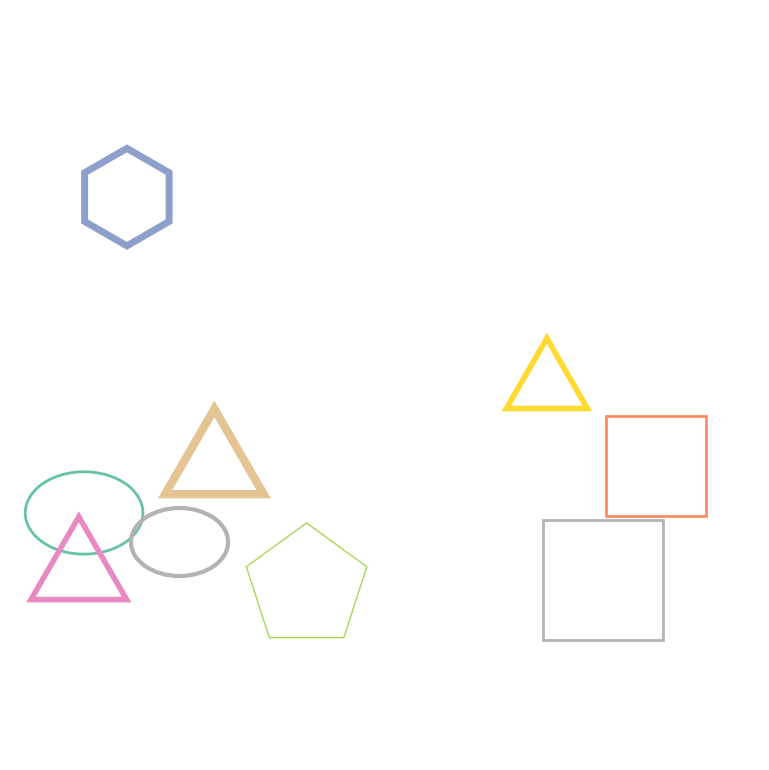[{"shape": "oval", "thickness": 1, "radius": 0.38, "center": [0.109, 0.334]}, {"shape": "square", "thickness": 1, "radius": 0.33, "center": [0.852, 0.395]}, {"shape": "hexagon", "thickness": 2.5, "radius": 0.32, "center": [0.165, 0.744]}, {"shape": "triangle", "thickness": 2, "radius": 0.36, "center": [0.102, 0.257]}, {"shape": "pentagon", "thickness": 0.5, "radius": 0.41, "center": [0.398, 0.239]}, {"shape": "triangle", "thickness": 2, "radius": 0.3, "center": [0.71, 0.5]}, {"shape": "triangle", "thickness": 3, "radius": 0.37, "center": [0.278, 0.395]}, {"shape": "oval", "thickness": 1.5, "radius": 0.32, "center": [0.233, 0.296]}, {"shape": "square", "thickness": 1, "radius": 0.39, "center": [0.783, 0.247]}]